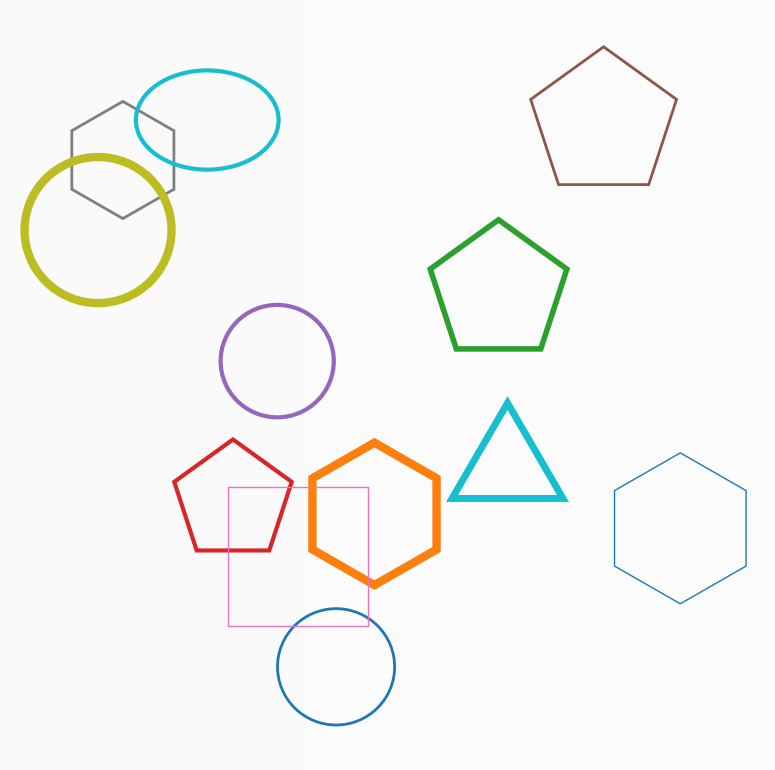[{"shape": "hexagon", "thickness": 0.5, "radius": 0.49, "center": [0.878, 0.314]}, {"shape": "circle", "thickness": 1, "radius": 0.38, "center": [0.434, 0.134]}, {"shape": "hexagon", "thickness": 3, "radius": 0.46, "center": [0.483, 0.333]}, {"shape": "pentagon", "thickness": 2, "radius": 0.46, "center": [0.643, 0.622]}, {"shape": "pentagon", "thickness": 1.5, "radius": 0.4, "center": [0.301, 0.35]}, {"shape": "circle", "thickness": 1.5, "radius": 0.37, "center": [0.358, 0.531]}, {"shape": "pentagon", "thickness": 1, "radius": 0.49, "center": [0.779, 0.84]}, {"shape": "square", "thickness": 0.5, "radius": 0.45, "center": [0.385, 0.278]}, {"shape": "hexagon", "thickness": 1, "radius": 0.38, "center": [0.159, 0.792]}, {"shape": "circle", "thickness": 3, "radius": 0.47, "center": [0.127, 0.701]}, {"shape": "triangle", "thickness": 2.5, "radius": 0.41, "center": [0.655, 0.394]}, {"shape": "oval", "thickness": 1.5, "radius": 0.46, "center": [0.267, 0.844]}]